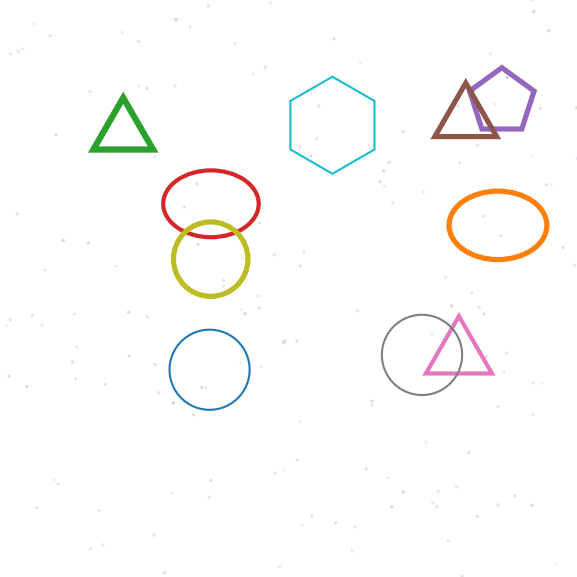[{"shape": "circle", "thickness": 1, "radius": 0.35, "center": [0.363, 0.359]}, {"shape": "oval", "thickness": 2.5, "radius": 0.42, "center": [0.862, 0.609]}, {"shape": "triangle", "thickness": 3, "radius": 0.3, "center": [0.213, 0.77]}, {"shape": "oval", "thickness": 2, "radius": 0.41, "center": [0.365, 0.646]}, {"shape": "pentagon", "thickness": 2.5, "radius": 0.29, "center": [0.869, 0.823]}, {"shape": "triangle", "thickness": 2.5, "radius": 0.31, "center": [0.806, 0.794]}, {"shape": "triangle", "thickness": 2, "radius": 0.33, "center": [0.795, 0.385]}, {"shape": "circle", "thickness": 1, "radius": 0.35, "center": [0.731, 0.385]}, {"shape": "circle", "thickness": 2.5, "radius": 0.32, "center": [0.365, 0.55]}, {"shape": "hexagon", "thickness": 1, "radius": 0.42, "center": [0.576, 0.782]}]